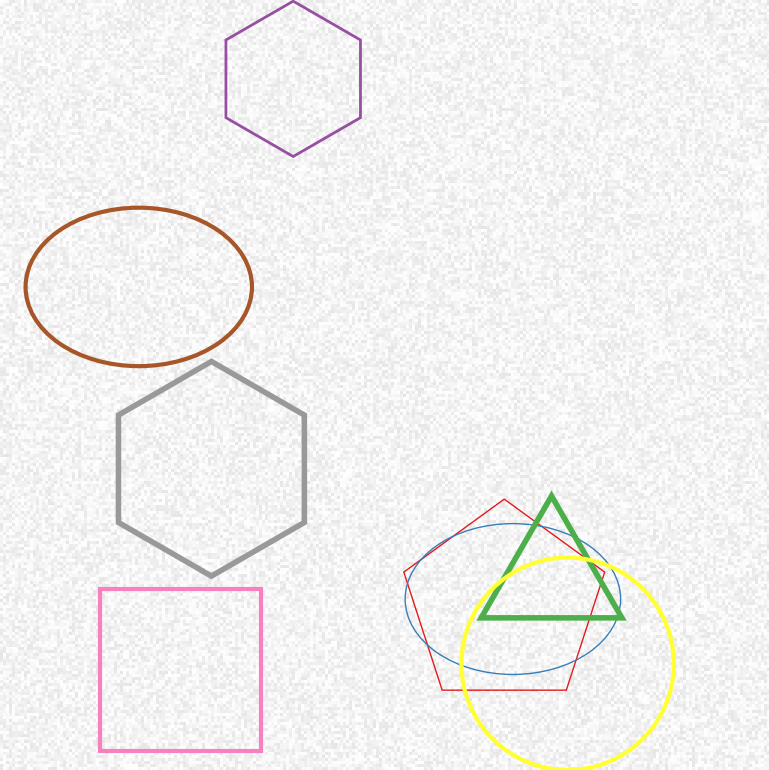[{"shape": "pentagon", "thickness": 0.5, "radius": 0.69, "center": [0.655, 0.215]}, {"shape": "oval", "thickness": 0.5, "radius": 0.7, "center": [0.666, 0.222]}, {"shape": "triangle", "thickness": 2, "radius": 0.53, "center": [0.716, 0.25]}, {"shape": "hexagon", "thickness": 1, "radius": 0.5, "center": [0.381, 0.898]}, {"shape": "circle", "thickness": 1.5, "radius": 0.69, "center": [0.737, 0.138]}, {"shape": "oval", "thickness": 1.5, "radius": 0.73, "center": [0.18, 0.627]}, {"shape": "square", "thickness": 1.5, "radius": 0.53, "center": [0.234, 0.13]}, {"shape": "hexagon", "thickness": 2, "radius": 0.7, "center": [0.275, 0.391]}]